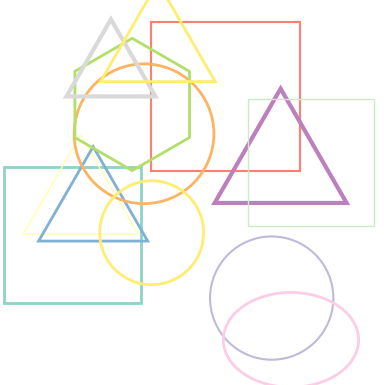[{"shape": "square", "thickness": 2, "radius": 0.88, "center": [0.188, 0.389]}, {"shape": "triangle", "thickness": 1, "radius": 0.86, "center": [0.209, 0.478]}, {"shape": "circle", "thickness": 1.5, "radius": 0.8, "center": [0.706, 0.226]}, {"shape": "square", "thickness": 1.5, "radius": 0.97, "center": [0.585, 0.75]}, {"shape": "triangle", "thickness": 2, "radius": 0.82, "center": [0.242, 0.456]}, {"shape": "circle", "thickness": 2, "radius": 0.91, "center": [0.374, 0.653]}, {"shape": "hexagon", "thickness": 2, "radius": 0.86, "center": [0.343, 0.729]}, {"shape": "oval", "thickness": 2, "radius": 0.88, "center": [0.756, 0.117]}, {"shape": "triangle", "thickness": 3, "radius": 0.67, "center": [0.288, 0.816]}, {"shape": "triangle", "thickness": 3, "radius": 0.99, "center": [0.729, 0.572]}, {"shape": "square", "thickness": 1, "radius": 0.82, "center": [0.808, 0.578]}, {"shape": "triangle", "thickness": 2, "radius": 0.86, "center": [0.41, 0.874]}, {"shape": "circle", "thickness": 2, "radius": 0.67, "center": [0.394, 0.395]}]